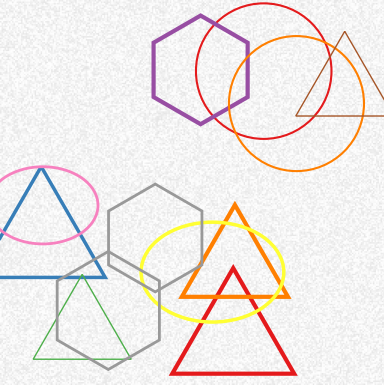[{"shape": "circle", "thickness": 1.5, "radius": 0.88, "center": [0.685, 0.815]}, {"shape": "triangle", "thickness": 3, "radius": 0.91, "center": [0.606, 0.121]}, {"shape": "triangle", "thickness": 2.5, "radius": 0.96, "center": [0.107, 0.375]}, {"shape": "triangle", "thickness": 1, "radius": 0.73, "center": [0.213, 0.14]}, {"shape": "hexagon", "thickness": 3, "radius": 0.71, "center": [0.521, 0.819]}, {"shape": "circle", "thickness": 1.5, "radius": 0.88, "center": [0.77, 0.731]}, {"shape": "triangle", "thickness": 3, "radius": 0.8, "center": [0.61, 0.309]}, {"shape": "oval", "thickness": 2.5, "radius": 0.93, "center": [0.552, 0.293]}, {"shape": "triangle", "thickness": 1, "radius": 0.73, "center": [0.895, 0.772]}, {"shape": "oval", "thickness": 2, "radius": 0.72, "center": [0.111, 0.467]}, {"shape": "hexagon", "thickness": 2, "radius": 0.77, "center": [0.281, 0.194]}, {"shape": "hexagon", "thickness": 2, "radius": 0.7, "center": [0.403, 0.382]}]